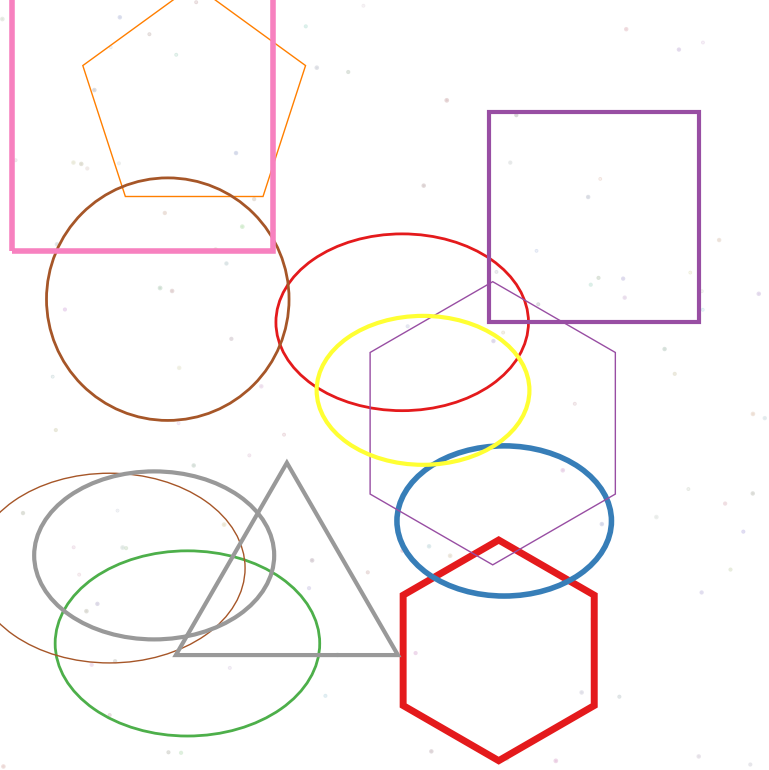[{"shape": "oval", "thickness": 1, "radius": 0.82, "center": [0.522, 0.581]}, {"shape": "hexagon", "thickness": 2.5, "radius": 0.72, "center": [0.648, 0.155]}, {"shape": "oval", "thickness": 2, "radius": 0.7, "center": [0.655, 0.323]}, {"shape": "oval", "thickness": 1, "radius": 0.86, "center": [0.243, 0.164]}, {"shape": "hexagon", "thickness": 0.5, "radius": 0.92, "center": [0.64, 0.45]}, {"shape": "square", "thickness": 1.5, "radius": 0.68, "center": [0.771, 0.718]}, {"shape": "pentagon", "thickness": 0.5, "radius": 0.76, "center": [0.252, 0.868]}, {"shape": "oval", "thickness": 1.5, "radius": 0.69, "center": [0.549, 0.493]}, {"shape": "oval", "thickness": 0.5, "radius": 0.88, "center": [0.142, 0.262]}, {"shape": "circle", "thickness": 1, "radius": 0.79, "center": [0.218, 0.611]}, {"shape": "square", "thickness": 2, "radius": 0.85, "center": [0.185, 0.844]}, {"shape": "oval", "thickness": 1.5, "radius": 0.78, "center": [0.2, 0.279]}, {"shape": "triangle", "thickness": 1.5, "radius": 0.83, "center": [0.373, 0.233]}]